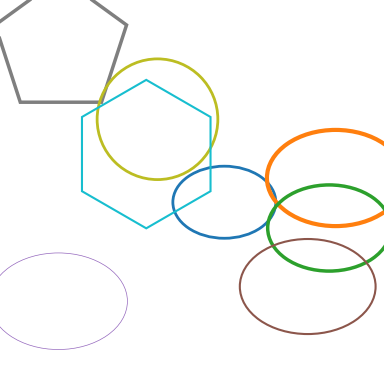[{"shape": "oval", "thickness": 2, "radius": 0.67, "center": [0.583, 0.475]}, {"shape": "oval", "thickness": 3, "radius": 0.89, "center": [0.872, 0.538]}, {"shape": "oval", "thickness": 2.5, "radius": 0.8, "center": [0.855, 0.408]}, {"shape": "oval", "thickness": 0.5, "radius": 0.9, "center": [0.152, 0.218]}, {"shape": "oval", "thickness": 1.5, "radius": 0.88, "center": [0.799, 0.256]}, {"shape": "pentagon", "thickness": 2.5, "radius": 0.9, "center": [0.158, 0.88]}, {"shape": "circle", "thickness": 2, "radius": 0.78, "center": [0.409, 0.69]}, {"shape": "hexagon", "thickness": 1.5, "radius": 0.96, "center": [0.38, 0.6]}]